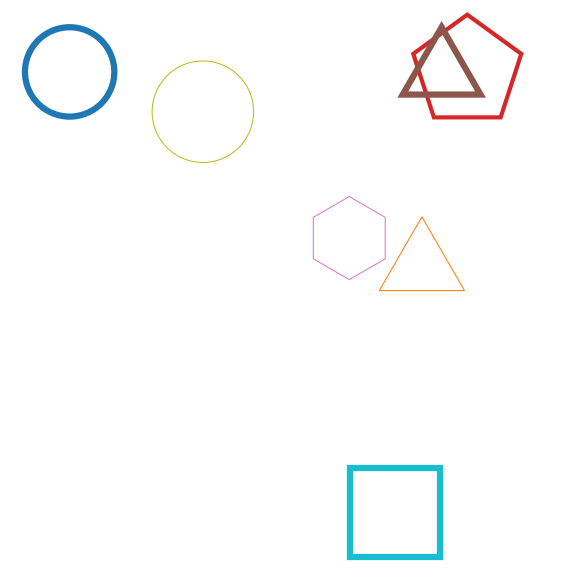[{"shape": "circle", "thickness": 3, "radius": 0.39, "center": [0.121, 0.875]}, {"shape": "triangle", "thickness": 0.5, "radius": 0.43, "center": [0.731, 0.539]}, {"shape": "pentagon", "thickness": 2, "radius": 0.49, "center": [0.809, 0.875]}, {"shape": "triangle", "thickness": 3, "radius": 0.39, "center": [0.765, 0.874]}, {"shape": "hexagon", "thickness": 0.5, "radius": 0.36, "center": [0.605, 0.587]}, {"shape": "circle", "thickness": 0.5, "radius": 0.44, "center": [0.351, 0.806]}, {"shape": "square", "thickness": 3, "radius": 0.39, "center": [0.684, 0.112]}]